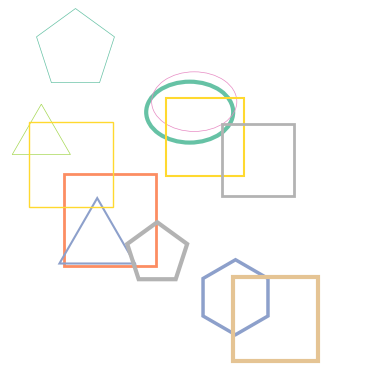[{"shape": "oval", "thickness": 3, "radius": 0.56, "center": [0.493, 0.709]}, {"shape": "pentagon", "thickness": 0.5, "radius": 0.53, "center": [0.196, 0.871]}, {"shape": "square", "thickness": 2, "radius": 0.6, "center": [0.285, 0.429]}, {"shape": "triangle", "thickness": 1.5, "radius": 0.57, "center": [0.252, 0.372]}, {"shape": "hexagon", "thickness": 2.5, "radius": 0.49, "center": [0.612, 0.228]}, {"shape": "oval", "thickness": 0.5, "radius": 0.55, "center": [0.504, 0.736]}, {"shape": "triangle", "thickness": 0.5, "radius": 0.44, "center": [0.107, 0.642]}, {"shape": "square", "thickness": 1.5, "radius": 0.51, "center": [0.533, 0.644]}, {"shape": "square", "thickness": 1, "radius": 0.55, "center": [0.185, 0.573]}, {"shape": "square", "thickness": 3, "radius": 0.55, "center": [0.716, 0.172]}, {"shape": "square", "thickness": 2, "radius": 0.47, "center": [0.67, 0.585]}, {"shape": "pentagon", "thickness": 3, "radius": 0.41, "center": [0.408, 0.341]}]